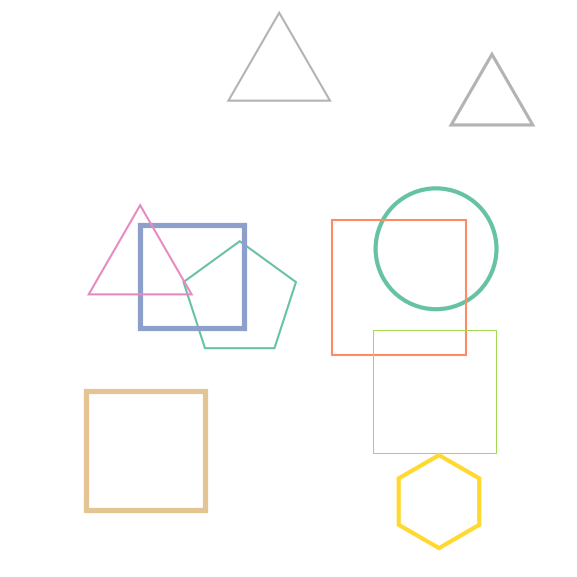[{"shape": "circle", "thickness": 2, "radius": 0.52, "center": [0.755, 0.568]}, {"shape": "pentagon", "thickness": 1, "radius": 0.51, "center": [0.415, 0.479]}, {"shape": "square", "thickness": 1, "radius": 0.58, "center": [0.691, 0.501]}, {"shape": "square", "thickness": 2.5, "radius": 0.45, "center": [0.332, 0.52]}, {"shape": "triangle", "thickness": 1, "radius": 0.51, "center": [0.243, 0.541]}, {"shape": "square", "thickness": 0.5, "radius": 0.53, "center": [0.753, 0.321]}, {"shape": "hexagon", "thickness": 2, "radius": 0.4, "center": [0.76, 0.131]}, {"shape": "square", "thickness": 2.5, "radius": 0.51, "center": [0.252, 0.219]}, {"shape": "triangle", "thickness": 1, "radius": 0.51, "center": [0.483, 0.876]}, {"shape": "triangle", "thickness": 1.5, "radius": 0.41, "center": [0.852, 0.824]}]